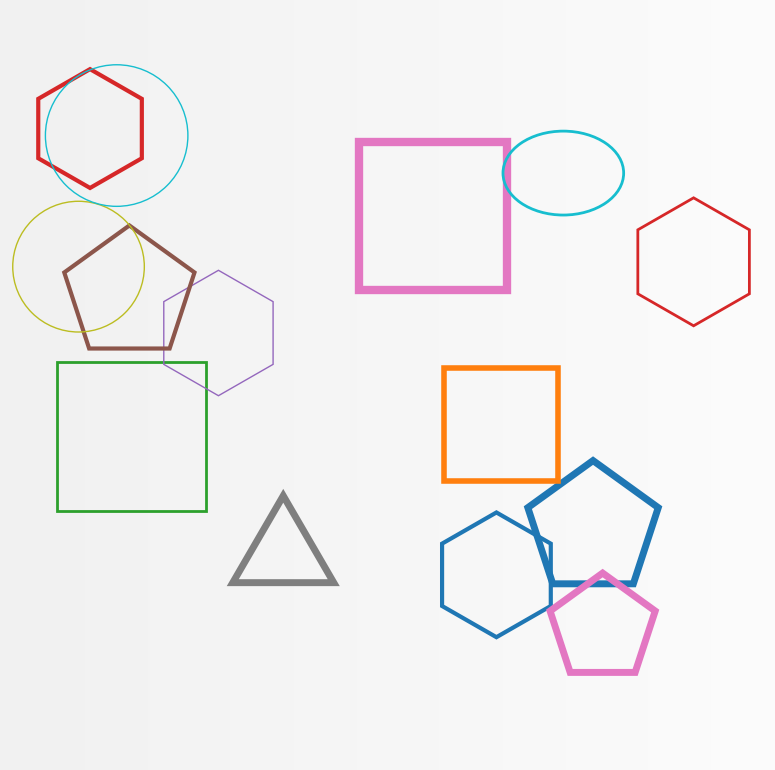[{"shape": "pentagon", "thickness": 2.5, "radius": 0.44, "center": [0.765, 0.313]}, {"shape": "hexagon", "thickness": 1.5, "radius": 0.4, "center": [0.641, 0.253]}, {"shape": "square", "thickness": 2, "radius": 0.37, "center": [0.646, 0.448]}, {"shape": "square", "thickness": 1, "radius": 0.48, "center": [0.17, 0.433]}, {"shape": "hexagon", "thickness": 1.5, "radius": 0.39, "center": [0.116, 0.833]}, {"shape": "hexagon", "thickness": 1, "radius": 0.42, "center": [0.895, 0.66]}, {"shape": "hexagon", "thickness": 0.5, "radius": 0.41, "center": [0.282, 0.568]}, {"shape": "pentagon", "thickness": 1.5, "radius": 0.44, "center": [0.167, 0.619]}, {"shape": "square", "thickness": 3, "radius": 0.48, "center": [0.559, 0.719]}, {"shape": "pentagon", "thickness": 2.5, "radius": 0.36, "center": [0.778, 0.184]}, {"shape": "triangle", "thickness": 2.5, "radius": 0.38, "center": [0.365, 0.281]}, {"shape": "circle", "thickness": 0.5, "radius": 0.42, "center": [0.101, 0.654]}, {"shape": "oval", "thickness": 1, "radius": 0.39, "center": [0.727, 0.775]}, {"shape": "circle", "thickness": 0.5, "radius": 0.46, "center": [0.151, 0.824]}]